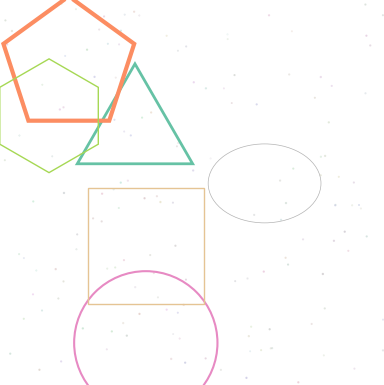[{"shape": "triangle", "thickness": 2, "radius": 0.87, "center": [0.351, 0.661]}, {"shape": "pentagon", "thickness": 3, "radius": 0.89, "center": [0.179, 0.831]}, {"shape": "circle", "thickness": 1.5, "radius": 0.93, "center": [0.379, 0.11]}, {"shape": "hexagon", "thickness": 1, "radius": 0.74, "center": [0.127, 0.699]}, {"shape": "square", "thickness": 1, "radius": 0.76, "center": [0.38, 0.361]}, {"shape": "oval", "thickness": 0.5, "radius": 0.73, "center": [0.687, 0.524]}]